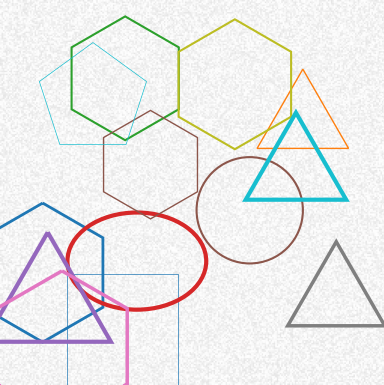[{"shape": "hexagon", "thickness": 2, "radius": 0.9, "center": [0.111, 0.292]}, {"shape": "square", "thickness": 0.5, "radius": 0.72, "center": [0.318, 0.144]}, {"shape": "triangle", "thickness": 1, "radius": 0.69, "center": [0.787, 0.683]}, {"shape": "hexagon", "thickness": 1.5, "radius": 0.8, "center": [0.325, 0.797]}, {"shape": "oval", "thickness": 3, "radius": 0.9, "center": [0.355, 0.322]}, {"shape": "triangle", "thickness": 3, "radius": 0.95, "center": [0.124, 0.207]}, {"shape": "hexagon", "thickness": 1, "radius": 0.7, "center": [0.391, 0.572]}, {"shape": "circle", "thickness": 1.5, "radius": 0.69, "center": [0.649, 0.454]}, {"shape": "hexagon", "thickness": 2.5, "radius": 0.98, "center": [0.161, 0.101]}, {"shape": "triangle", "thickness": 2.5, "radius": 0.73, "center": [0.873, 0.227]}, {"shape": "hexagon", "thickness": 1.5, "radius": 0.84, "center": [0.61, 0.781]}, {"shape": "triangle", "thickness": 3, "radius": 0.75, "center": [0.769, 0.557]}, {"shape": "pentagon", "thickness": 0.5, "radius": 0.73, "center": [0.241, 0.743]}]